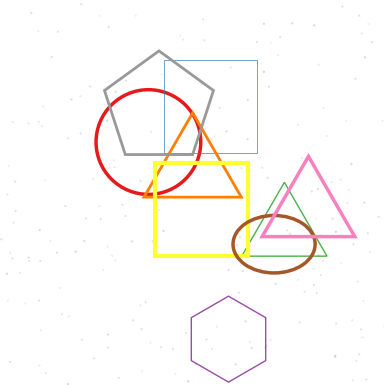[{"shape": "circle", "thickness": 2.5, "radius": 0.68, "center": [0.385, 0.631]}, {"shape": "square", "thickness": 0.5, "radius": 0.6, "center": [0.547, 0.724]}, {"shape": "triangle", "thickness": 1, "radius": 0.64, "center": [0.739, 0.399]}, {"shape": "hexagon", "thickness": 1, "radius": 0.56, "center": [0.594, 0.119]}, {"shape": "triangle", "thickness": 2, "radius": 0.73, "center": [0.5, 0.561]}, {"shape": "square", "thickness": 3, "radius": 0.6, "center": [0.524, 0.456]}, {"shape": "oval", "thickness": 2.5, "radius": 0.53, "center": [0.712, 0.366]}, {"shape": "triangle", "thickness": 2.5, "radius": 0.69, "center": [0.801, 0.455]}, {"shape": "pentagon", "thickness": 2, "radius": 0.74, "center": [0.413, 0.719]}]